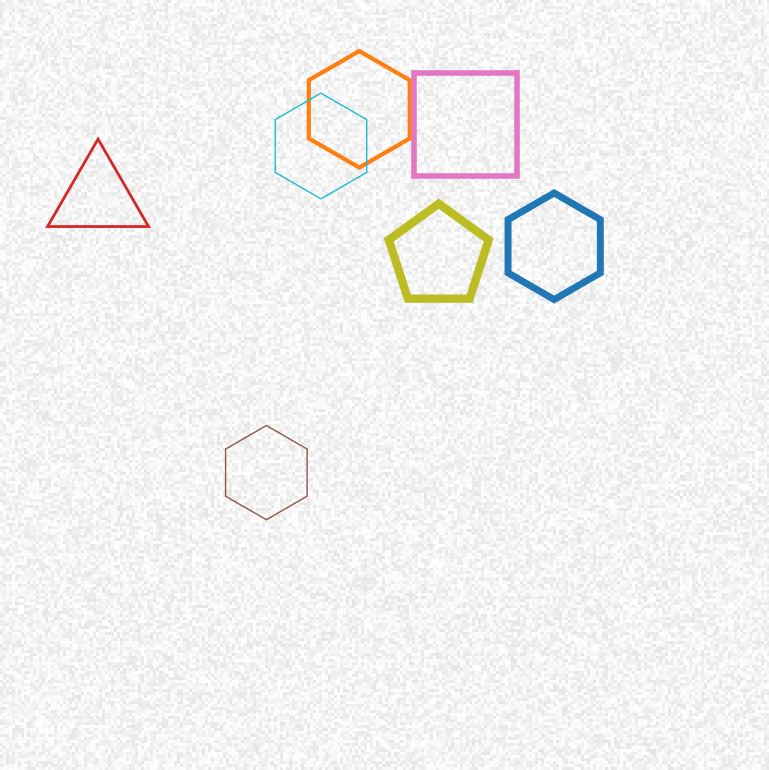[{"shape": "hexagon", "thickness": 2.5, "radius": 0.35, "center": [0.72, 0.68]}, {"shape": "hexagon", "thickness": 1.5, "radius": 0.38, "center": [0.467, 0.858]}, {"shape": "triangle", "thickness": 1, "radius": 0.38, "center": [0.127, 0.744]}, {"shape": "hexagon", "thickness": 0.5, "radius": 0.31, "center": [0.346, 0.386]}, {"shape": "square", "thickness": 2, "radius": 0.33, "center": [0.604, 0.839]}, {"shape": "pentagon", "thickness": 3, "radius": 0.34, "center": [0.57, 0.667]}, {"shape": "hexagon", "thickness": 0.5, "radius": 0.34, "center": [0.417, 0.81]}]